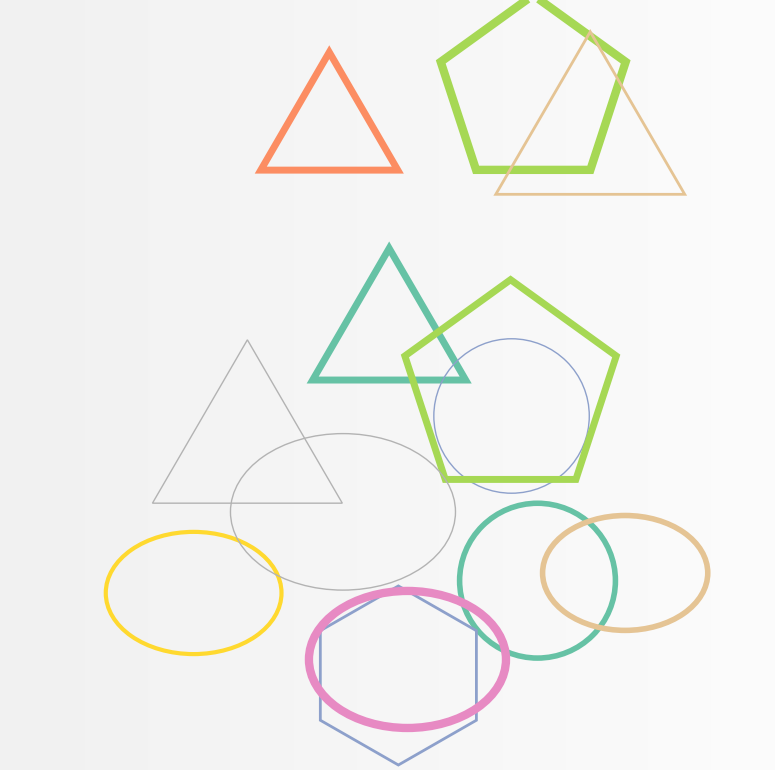[{"shape": "circle", "thickness": 2, "radius": 0.5, "center": [0.694, 0.246]}, {"shape": "triangle", "thickness": 2.5, "radius": 0.57, "center": [0.502, 0.563]}, {"shape": "triangle", "thickness": 2.5, "radius": 0.51, "center": [0.425, 0.83]}, {"shape": "hexagon", "thickness": 1, "radius": 0.58, "center": [0.514, 0.123]}, {"shape": "circle", "thickness": 0.5, "radius": 0.5, "center": [0.66, 0.46]}, {"shape": "oval", "thickness": 3, "radius": 0.64, "center": [0.526, 0.144]}, {"shape": "pentagon", "thickness": 3, "radius": 0.63, "center": [0.688, 0.881]}, {"shape": "pentagon", "thickness": 2.5, "radius": 0.72, "center": [0.659, 0.493]}, {"shape": "oval", "thickness": 1.5, "radius": 0.57, "center": [0.25, 0.23]}, {"shape": "triangle", "thickness": 1, "radius": 0.7, "center": [0.762, 0.818]}, {"shape": "oval", "thickness": 2, "radius": 0.53, "center": [0.807, 0.256]}, {"shape": "oval", "thickness": 0.5, "radius": 0.73, "center": [0.443, 0.335]}, {"shape": "triangle", "thickness": 0.5, "radius": 0.71, "center": [0.319, 0.417]}]